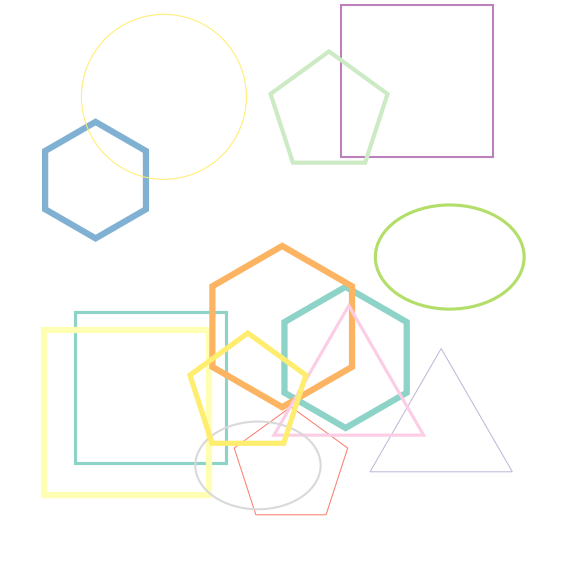[{"shape": "hexagon", "thickness": 3, "radius": 0.61, "center": [0.598, 0.38]}, {"shape": "square", "thickness": 1.5, "radius": 0.65, "center": [0.261, 0.328]}, {"shape": "square", "thickness": 3, "radius": 0.72, "center": [0.22, 0.285]}, {"shape": "triangle", "thickness": 0.5, "radius": 0.71, "center": [0.764, 0.253]}, {"shape": "pentagon", "thickness": 0.5, "radius": 0.52, "center": [0.504, 0.191]}, {"shape": "hexagon", "thickness": 3, "radius": 0.5, "center": [0.165, 0.687]}, {"shape": "hexagon", "thickness": 3, "radius": 0.7, "center": [0.489, 0.434]}, {"shape": "oval", "thickness": 1.5, "radius": 0.64, "center": [0.779, 0.554]}, {"shape": "triangle", "thickness": 1.5, "radius": 0.75, "center": [0.604, 0.32]}, {"shape": "oval", "thickness": 1, "radius": 0.54, "center": [0.447, 0.193]}, {"shape": "square", "thickness": 1, "radius": 0.66, "center": [0.722, 0.858]}, {"shape": "pentagon", "thickness": 2, "radius": 0.53, "center": [0.57, 0.804]}, {"shape": "circle", "thickness": 0.5, "radius": 0.71, "center": [0.284, 0.831]}, {"shape": "pentagon", "thickness": 2.5, "radius": 0.53, "center": [0.429, 0.317]}]